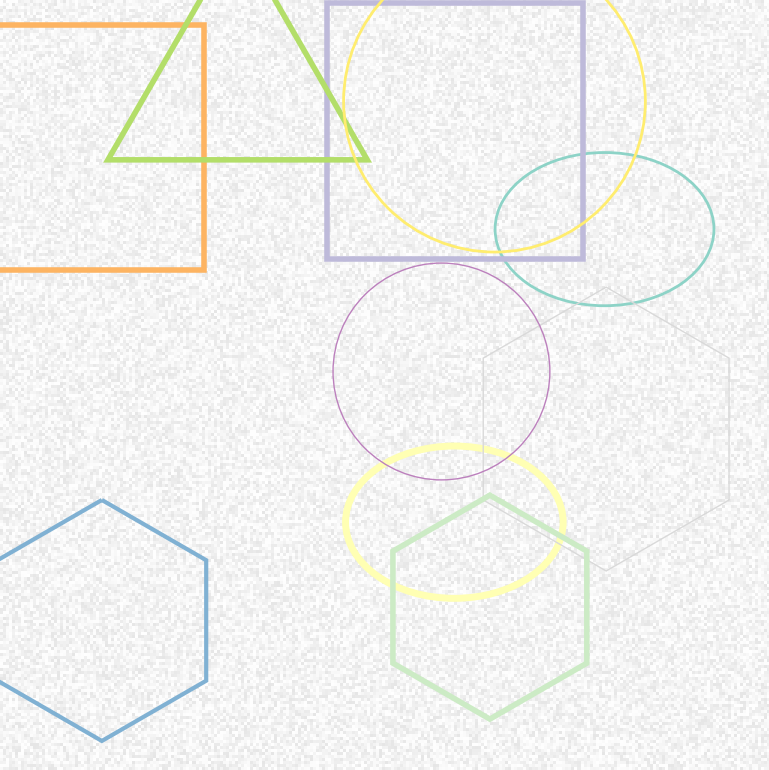[{"shape": "oval", "thickness": 1, "radius": 0.71, "center": [0.785, 0.702]}, {"shape": "oval", "thickness": 2.5, "radius": 0.71, "center": [0.59, 0.322]}, {"shape": "square", "thickness": 2, "radius": 0.83, "center": [0.591, 0.83]}, {"shape": "hexagon", "thickness": 1.5, "radius": 0.78, "center": [0.132, 0.194]}, {"shape": "square", "thickness": 2, "radius": 0.79, "center": [0.107, 0.809]}, {"shape": "triangle", "thickness": 2, "radius": 0.97, "center": [0.309, 0.89]}, {"shape": "hexagon", "thickness": 0.5, "radius": 0.92, "center": [0.787, 0.443]}, {"shape": "circle", "thickness": 0.5, "radius": 0.7, "center": [0.573, 0.518]}, {"shape": "hexagon", "thickness": 2, "radius": 0.73, "center": [0.636, 0.211]}, {"shape": "circle", "thickness": 1, "radius": 0.98, "center": [0.642, 0.869]}]